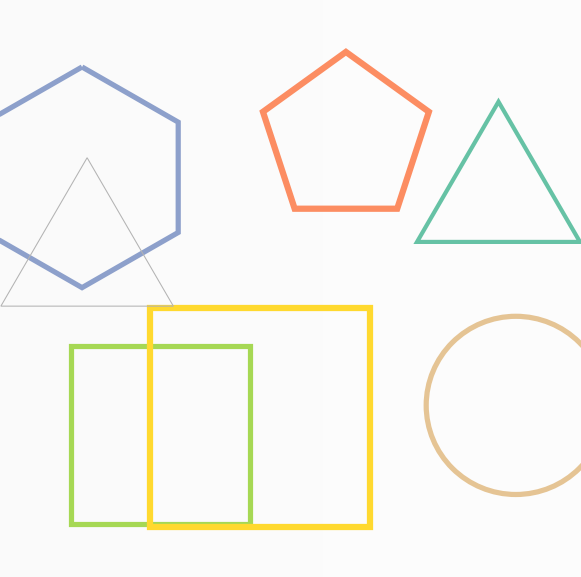[{"shape": "triangle", "thickness": 2, "radius": 0.81, "center": [0.858, 0.661]}, {"shape": "pentagon", "thickness": 3, "radius": 0.75, "center": [0.595, 0.759]}, {"shape": "hexagon", "thickness": 2.5, "radius": 0.96, "center": [0.141, 0.692]}, {"shape": "square", "thickness": 2.5, "radius": 0.77, "center": [0.276, 0.246]}, {"shape": "square", "thickness": 3, "radius": 0.95, "center": [0.447, 0.277]}, {"shape": "circle", "thickness": 2.5, "radius": 0.77, "center": [0.888, 0.297]}, {"shape": "triangle", "thickness": 0.5, "radius": 0.86, "center": [0.15, 0.555]}]